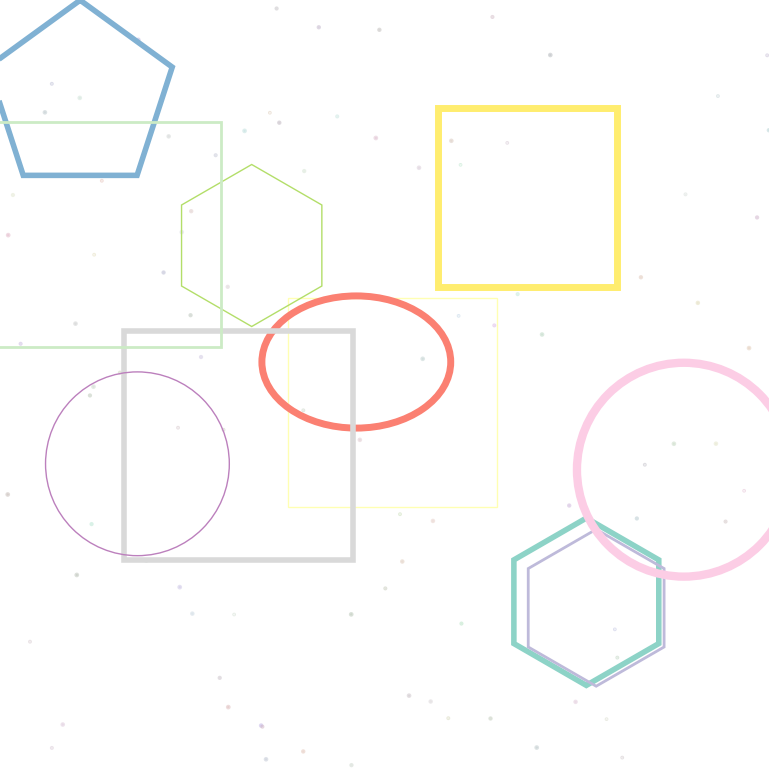[{"shape": "hexagon", "thickness": 2, "radius": 0.54, "center": [0.761, 0.219]}, {"shape": "square", "thickness": 0.5, "radius": 0.68, "center": [0.509, 0.478]}, {"shape": "hexagon", "thickness": 1, "radius": 0.51, "center": [0.774, 0.211]}, {"shape": "oval", "thickness": 2.5, "radius": 0.61, "center": [0.463, 0.53]}, {"shape": "pentagon", "thickness": 2, "radius": 0.63, "center": [0.104, 0.874]}, {"shape": "hexagon", "thickness": 0.5, "radius": 0.53, "center": [0.327, 0.681]}, {"shape": "circle", "thickness": 3, "radius": 0.69, "center": [0.888, 0.39]}, {"shape": "square", "thickness": 2, "radius": 0.75, "center": [0.31, 0.422]}, {"shape": "circle", "thickness": 0.5, "radius": 0.6, "center": [0.178, 0.398]}, {"shape": "square", "thickness": 1, "radius": 0.73, "center": [0.14, 0.695]}, {"shape": "square", "thickness": 2.5, "radius": 0.58, "center": [0.685, 0.744]}]